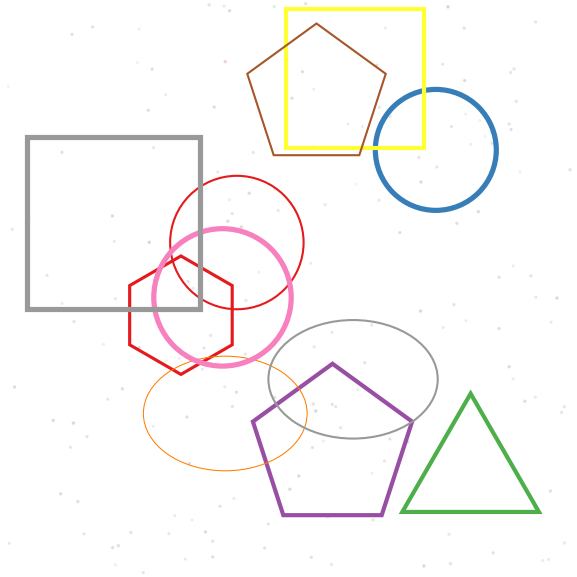[{"shape": "hexagon", "thickness": 1.5, "radius": 0.51, "center": [0.313, 0.453]}, {"shape": "circle", "thickness": 1, "radius": 0.58, "center": [0.41, 0.579]}, {"shape": "circle", "thickness": 2.5, "radius": 0.52, "center": [0.755, 0.74]}, {"shape": "triangle", "thickness": 2, "radius": 0.68, "center": [0.815, 0.181]}, {"shape": "pentagon", "thickness": 2, "radius": 0.72, "center": [0.576, 0.224]}, {"shape": "oval", "thickness": 0.5, "radius": 0.71, "center": [0.39, 0.283]}, {"shape": "square", "thickness": 2, "radius": 0.6, "center": [0.615, 0.863]}, {"shape": "pentagon", "thickness": 1, "radius": 0.63, "center": [0.548, 0.832]}, {"shape": "circle", "thickness": 2.5, "radius": 0.59, "center": [0.385, 0.484]}, {"shape": "oval", "thickness": 1, "radius": 0.73, "center": [0.611, 0.342]}, {"shape": "square", "thickness": 2.5, "radius": 0.75, "center": [0.196, 0.613]}]